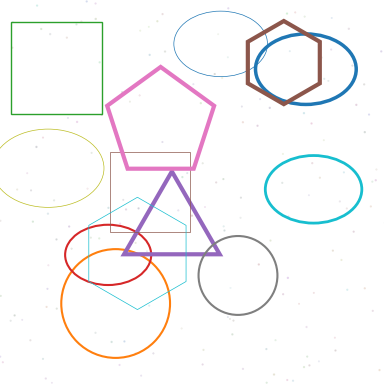[{"shape": "oval", "thickness": 0.5, "radius": 0.61, "center": [0.573, 0.886]}, {"shape": "oval", "thickness": 2.5, "radius": 0.65, "center": [0.794, 0.82]}, {"shape": "circle", "thickness": 1.5, "radius": 0.71, "center": [0.3, 0.212]}, {"shape": "square", "thickness": 1, "radius": 0.6, "center": [0.147, 0.823]}, {"shape": "oval", "thickness": 1.5, "radius": 0.56, "center": [0.281, 0.338]}, {"shape": "triangle", "thickness": 3, "radius": 0.72, "center": [0.446, 0.411]}, {"shape": "square", "thickness": 0.5, "radius": 0.52, "center": [0.389, 0.502]}, {"shape": "hexagon", "thickness": 3, "radius": 0.54, "center": [0.737, 0.837]}, {"shape": "pentagon", "thickness": 3, "radius": 0.73, "center": [0.417, 0.68]}, {"shape": "circle", "thickness": 1.5, "radius": 0.51, "center": [0.618, 0.285]}, {"shape": "oval", "thickness": 0.5, "radius": 0.73, "center": [0.125, 0.563]}, {"shape": "oval", "thickness": 2, "radius": 0.63, "center": [0.814, 0.508]}, {"shape": "hexagon", "thickness": 0.5, "radius": 0.73, "center": [0.357, 0.342]}]